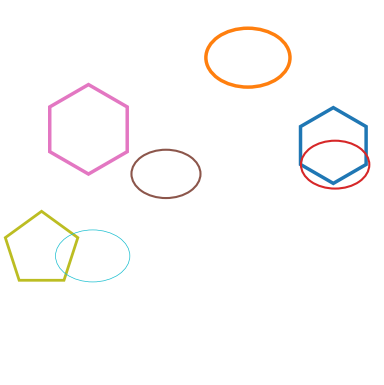[{"shape": "hexagon", "thickness": 2.5, "radius": 0.49, "center": [0.866, 0.622]}, {"shape": "oval", "thickness": 2.5, "radius": 0.55, "center": [0.644, 0.85]}, {"shape": "oval", "thickness": 1.5, "radius": 0.44, "center": [0.87, 0.572]}, {"shape": "oval", "thickness": 1.5, "radius": 0.45, "center": [0.431, 0.548]}, {"shape": "hexagon", "thickness": 2.5, "radius": 0.58, "center": [0.23, 0.664]}, {"shape": "pentagon", "thickness": 2, "radius": 0.5, "center": [0.108, 0.352]}, {"shape": "oval", "thickness": 0.5, "radius": 0.48, "center": [0.241, 0.335]}]